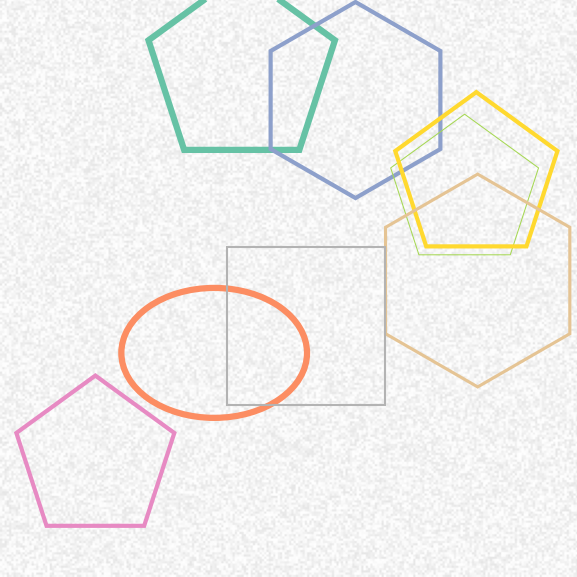[{"shape": "pentagon", "thickness": 3, "radius": 0.85, "center": [0.419, 0.877]}, {"shape": "oval", "thickness": 3, "radius": 0.8, "center": [0.371, 0.388]}, {"shape": "hexagon", "thickness": 2, "radius": 0.85, "center": [0.616, 0.826]}, {"shape": "pentagon", "thickness": 2, "radius": 0.72, "center": [0.165, 0.205]}, {"shape": "pentagon", "thickness": 0.5, "radius": 0.67, "center": [0.805, 0.667]}, {"shape": "pentagon", "thickness": 2, "radius": 0.74, "center": [0.825, 0.692]}, {"shape": "hexagon", "thickness": 1.5, "radius": 0.92, "center": [0.827, 0.513]}, {"shape": "square", "thickness": 1, "radius": 0.68, "center": [0.53, 0.434]}]